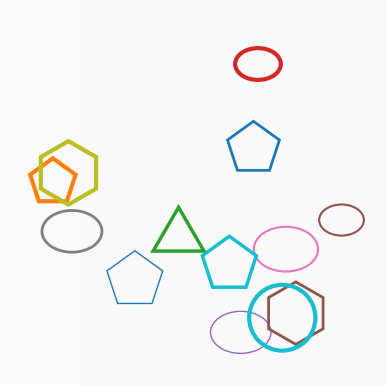[{"shape": "pentagon", "thickness": 2, "radius": 0.35, "center": [0.654, 0.615]}, {"shape": "pentagon", "thickness": 1, "radius": 0.38, "center": [0.348, 0.273]}, {"shape": "pentagon", "thickness": 3, "radius": 0.31, "center": [0.136, 0.527]}, {"shape": "triangle", "thickness": 2.5, "radius": 0.38, "center": [0.461, 0.386]}, {"shape": "oval", "thickness": 3, "radius": 0.29, "center": [0.666, 0.834]}, {"shape": "oval", "thickness": 1, "radius": 0.39, "center": [0.621, 0.137]}, {"shape": "hexagon", "thickness": 2, "radius": 0.41, "center": [0.763, 0.187]}, {"shape": "oval", "thickness": 1.5, "radius": 0.29, "center": [0.881, 0.428]}, {"shape": "oval", "thickness": 1.5, "radius": 0.41, "center": [0.738, 0.353]}, {"shape": "oval", "thickness": 2, "radius": 0.39, "center": [0.186, 0.399]}, {"shape": "hexagon", "thickness": 3, "radius": 0.41, "center": [0.177, 0.551]}, {"shape": "pentagon", "thickness": 2.5, "radius": 0.37, "center": [0.592, 0.313]}, {"shape": "circle", "thickness": 3, "radius": 0.43, "center": [0.728, 0.175]}]